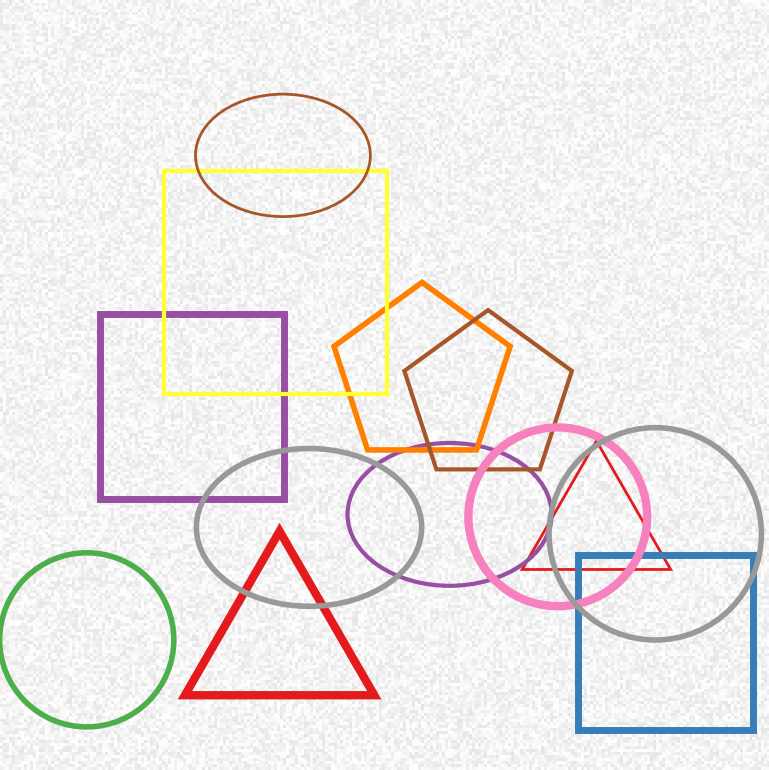[{"shape": "triangle", "thickness": 1, "radius": 0.56, "center": [0.775, 0.316]}, {"shape": "triangle", "thickness": 3, "radius": 0.71, "center": [0.363, 0.168]}, {"shape": "square", "thickness": 2.5, "radius": 0.57, "center": [0.864, 0.166]}, {"shape": "circle", "thickness": 2, "radius": 0.57, "center": [0.113, 0.169]}, {"shape": "oval", "thickness": 1.5, "radius": 0.66, "center": [0.584, 0.332]}, {"shape": "square", "thickness": 2.5, "radius": 0.6, "center": [0.249, 0.472]}, {"shape": "pentagon", "thickness": 2, "radius": 0.6, "center": [0.548, 0.513]}, {"shape": "square", "thickness": 1.5, "radius": 0.72, "center": [0.357, 0.633]}, {"shape": "oval", "thickness": 1, "radius": 0.57, "center": [0.367, 0.798]}, {"shape": "pentagon", "thickness": 1.5, "radius": 0.57, "center": [0.634, 0.483]}, {"shape": "circle", "thickness": 3, "radius": 0.58, "center": [0.724, 0.329]}, {"shape": "circle", "thickness": 2, "radius": 0.69, "center": [0.851, 0.307]}, {"shape": "oval", "thickness": 2, "radius": 0.73, "center": [0.401, 0.315]}]